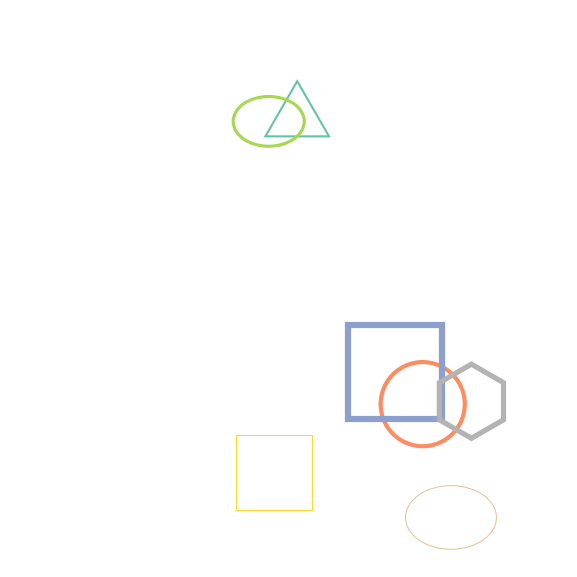[{"shape": "triangle", "thickness": 1, "radius": 0.32, "center": [0.515, 0.795]}, {"shape": "circle", "thickness": 2, "radius": 0.36, "center": [0.732, 0.299]}, {"shape": "square", "thickness": 3, "radius": 0.41, "center": [0.684, 0.355]}, {"shape": "oval", "thickness": 1.5, "radius": 0.31, "center": [0.465, 0.789]}, {"shape": "square", "thickness": 0.5, "radius": 0.33, "center": [0.474, 0.181]}, {"shape": "oval", "thickness": 0.5, "radius": 0.39, "center": [0.781, 0.103]}, {"shape": "hexagon", "thickness": 2.5, "radius": 0.32, "center": [0.816, 0.304]}]